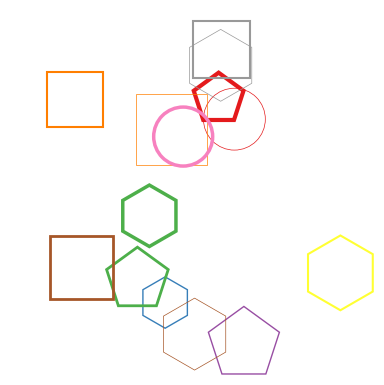[{"shape": "pentagon", "thickness": 3, "radius": 0.34, "center": [0.568, 0.743]}, {"shape": "circle", "thickness": 0.5, "radius": 0.4, "center": [0.609, 0.69]}, {"shape": "hexagon", "thickness": 1, "radius": 0.33, "center": [0.429, 0.214]}, {"shape": "hexagon", "thickness": 2.5, "radius": 0.4, "center": [0.388, 0.44]}, {"shape": "pentagon", "thickness": 2, "radius": 0.42, "center": [0.357, 0.274]}, {"shape": "pentagon", "thickness": 1, "radius": 0.48, "center": [0.633, 0.107]}, {"shape": "square", "thickness": 1.5, "radius": 0.36, "center": [0.195, 0.741]}, {"shape": "square", "thickness": 0.5, "radius": 0.46, "center": [0.446, 0.664]}, {"shape": "hexagon", "thickness": 1.5, "radius": 0.49, "center": [0.884, 0.291]}, {"shape": "hexagon", "thickness": 0.5, "radius": 0.47, "center": [0.505, 0.132]}, {"shape": "square", "thickness": 2, "radius": 0.41, "center": [0.211, 0.305]}, {"shape": "circle", "thickness": 2.5, "radius": 0.38, "center": [0.476, 0.645]}, {"shape": "square", "thickness": 1.5, "radius": 0.37, "center": [0.576, 0.872]}, {"shape": "hexagon", "thickness": 0.5, "radius": 0.47, "center": [0.573, 0.83]}]